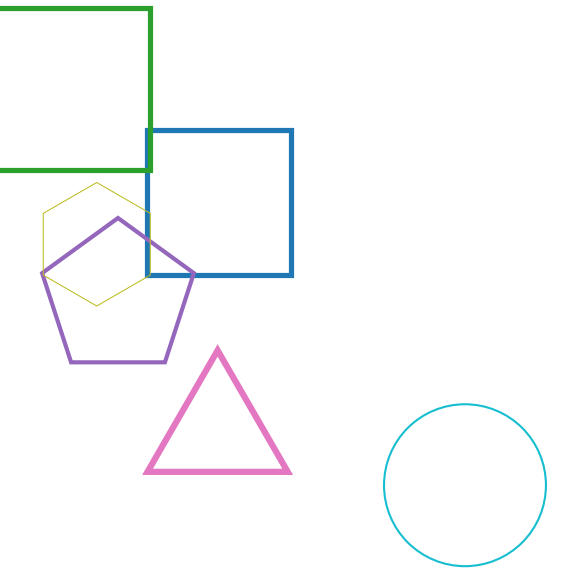[{"shape": "square", "thickness": 2.5, "radius": 0.62, "center": [0.379, 0.648]}, {"shape": "square", "thickness": 2.5, "radius": 0.7, "center": [0.119, 0.845]}, {"shape": "pentagon", "thickness": 2, "radius": 0.69, "center": [0.204, 0.483]}, {"shape": "triangle", "thickness": 3, "radius": 0.7, "center": [0.377, 0.252]}, {"shape": "hexagon", "thickness": 0.5, "radius": 0.53, "center": [0.168, 0.576]}, {"shape": "circle", "thickness": 1, "radius": 0.7, "center": [0.805, 0.159]}]